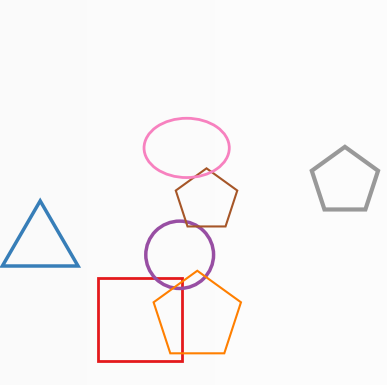[{"shape": "square", "thickness": 2, "radius": 0.54, "center": [0.36, 0.17]}, {"shape": "triangle", "thickness": 2.5, "radius": 0.56, "center": [0.104, 0.365]}, {"shape": "circle", "thickness": 2.5, "radius": 0.44, "center": [0.464, 0.338]}, {"shape": "pentagon", "thickness": 1.5, "radius": 0.59, "center": [0.509, 0.178]}, {"shape": "pentagon", "thickness": 1.5, "radius": 0.42, "center": [0.533, 0.479]}, {"shape": "oval", "thickness": 2, "radius": 0.55, "center": [0.482, 0.616]}, {"shape": "pentagon", "thickness": 3, "radius": 0.45, "center": [0.89, 0.529]}]